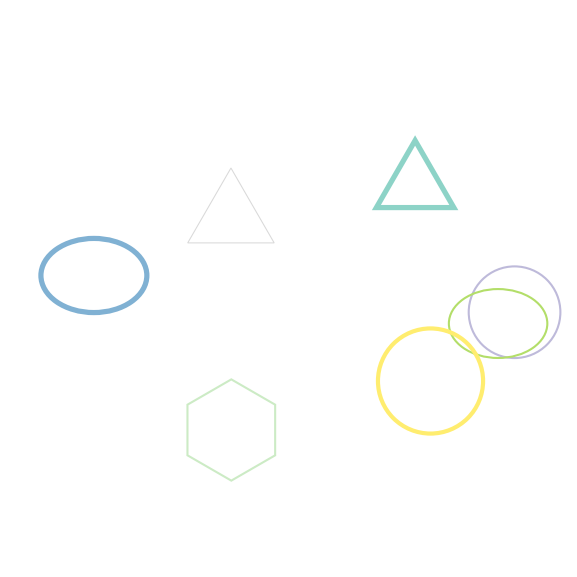[{"shape": "triangle", "thickness": 2.5, "radius": 0.39, "center": [0.719, 0.678]}, {"shape": "circle", "thickness": 1, "radius": 0.4, "center": [0.891, 0.458]}, {"shape": "oval", "thickness": 2.5, "radius": 0.46, "center": [0.163, 0.522]}, {"shape": "oval", "thickness": 1, "radius": 0.43, "center": [0.863, 0.439]}, {"shape": "triangle", "thickness": 0.5, "radius": 0.43, "center": [0.4, 0.622]}, {"shape": "hexagon", "thickness": 1, "radius": 0.44, "center": [0.401, 0.255]}, {"shape": "circle", "thickness": 2, "radius": 0.46, "center": [0.745, 0.339]}]